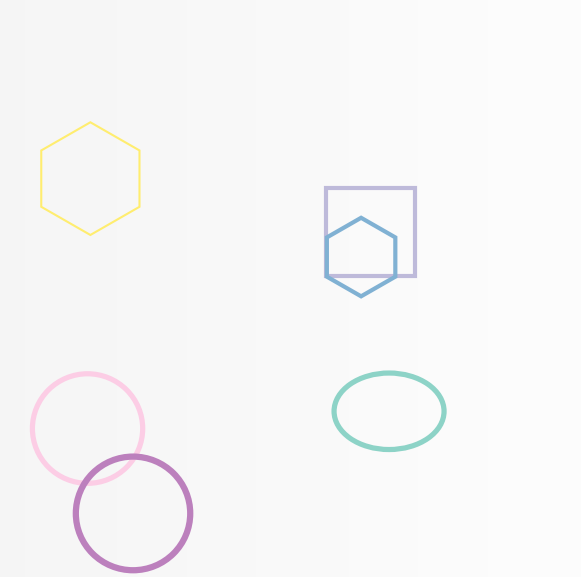[{"shape": "oval", "thickness": 2.5, "radius": 0.47, "center": [0.669, 0.287]}, {"shape": "square", "thickness": 2, "radius": 0.38, "center": [0.638, 0.597]}, {"shape": "hexagon", "thickness": 2, "radius": 0.34, "center": [0.621, 0.554]}, {"shape": "circle", "thickness": 2.5, "radius": 0.47, "center": [0.151, 0.257]}, {"shape": "circle", "thickness": 3, "radius": 0.49, "center": [0.229, 0.11]}, {"shape": "hexagon", "thickness": 1, "radius": 0.49, "center": [0.155, 0.69]}]